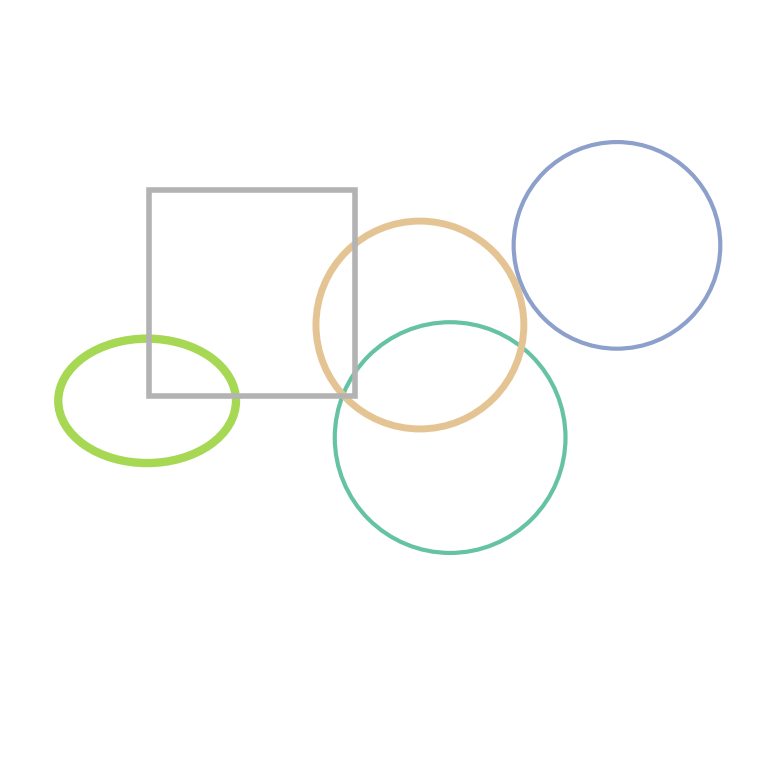[{"shape": "circle", "thickness": 1.5, "radius": 0.75, "center": [0.585, 0.432]}, {"shape": "circle", "thickness": 1.5, "radius": 0.67, "center": [0.801, 0.681]}, {"shape": "oval", "thickness": 3, "radius": 0.58, "center": [0.191, 0.479]}, {"shape": "circle", "thickness": 2.5, "radius": 0.67, "center": [0.545, 0.578]}, {"shape": "square", "thickness": 2, "radius": 0.67, "center": [0.328, 0.62]}]